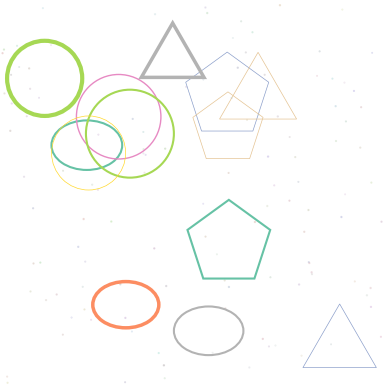[{"shape": "oval", "thickness": 1.5, "radius": 0.46, "center": [0.226, 0.623]}, {"shape": "pentagon", "thickness": 1.5, "radius": 0.56, "center": [0.594, 0.368]}, {"shape": "oval", "thickness": 2.5, "radius": 0.43, "center": [0.327, 0.209]}, {"shape": "triangle", "thickness": 0.5, "radius": 0.55, "center": [0.882, 0.1]}, {"shape": "pentagon", "thickness": 0.5, "radius": 0.57, "center": [0.59, 0.751]}, {"shape": "circle", "thickness": 1, "radius": 0.55, "center": [0.308, 0.697]}, {"shape": "circle", "thickness": 3, "radius": 0.49, "center": [0.116, 0.796]}, {"shape": "circle", "thickness": 1.5, "radius": 0.57, "center": [0.337, 0.653]}, {"shape": "circle", "thickness": 0.5, "radius": 0.48, "center": [0.23, 0.603]}, {"shape": "triangle", "thickness": 0.5, "radius": 0.58, "center": [0.67, 0.749]}, {"shape": "pentagon", "thickness": 0.5, "radius": 0.48, "center": [0.592, 0.666]}, {"shape": "triangle", "thickness": 2.5, "radius": 0.47, "center": [0.448, 0.846]}, {"shape": "oval", "thickness": 1.5, "radius": 0.45, "center": [0.542, 0.141]}]